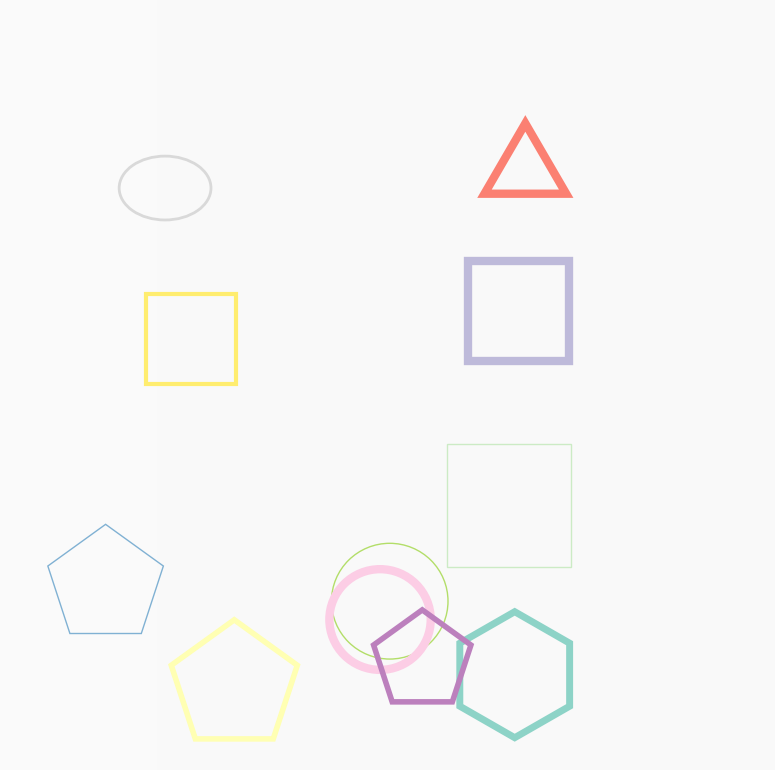[{"shape": "hexagon", "thickness": 2.5, "radius": 0.41, "center": [0.664, 0.124]}, {"shape": "pentagon", "thickness": 2, "radius": 0.43, "center": [0.302, 0.11]}, {"shape": "square", "thickness": 3, "radius": 0.32, "center": [0.669, 0.596]}, {"shape": "triangle", "thickness": 3, "radius": 0.3, "center": [0.678, 0.779]}, {"shape": "pentagon", "thickness": 0.5, "radius": 0.39, "center": [0.136, 0.241]}, {"shape": "circle", "thickness": 0.5, "radius": 0.38, "center": [0.503, 0.219]}, {"shape": "circle", "thickness": 3, "radius": 0.33, "center": [0.49, 0.195]}, {"shape": "oval", "thickness": 1, "radius": 0.3, "center": [0.213, 0.756]}, {"shape": "pentagon", "thickness": 2, "radius": 0.33, "center": [0.545, 0.142]}, {"shape": "square", "thickness": 0.5, "radius": 0.4, "center": [0.656, 0.344]}, {"shape": "square", "thickness": 1.5, "radius": 0.29, "center": [0.246, 0.56]}]